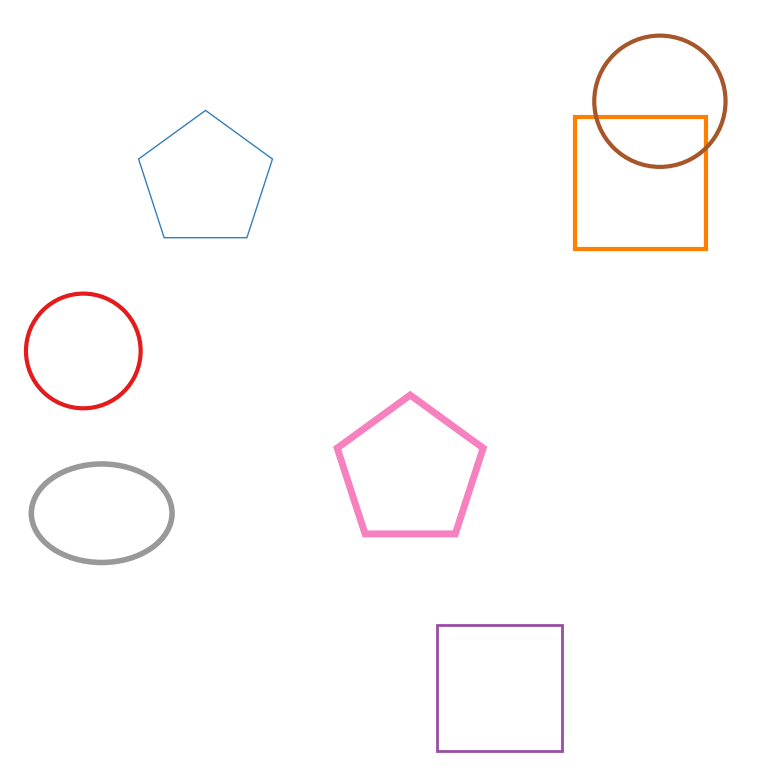[{"shape": "circle", "thickness": 1.5, "radius": 0.37, "center": [0.108, 0.544]}, {"shape": "pentagon", "thickness": 0.5, "radius": 0.46, "center": [0.267, 0.765]}, {"shape": "square", "thickness": 1, "radius": 0.41, "center": [0.649, 0.106]}, {"shape": "square", "thickness": 1.5, "radius": 0.43, "center": [0.832, 0.762]}, {"shape": "circle", "thickness": 1.5, "radius": 0.43, "center": [0.857, 0.868]}, {"shape": "pentagon", "thickness": 2.5, "radius": 0.5, "center": [0.533, 0.387]}, {"shape": "oval", "thickness": 2, "radius": 0.46, "center": [0.132, 0.333]}]